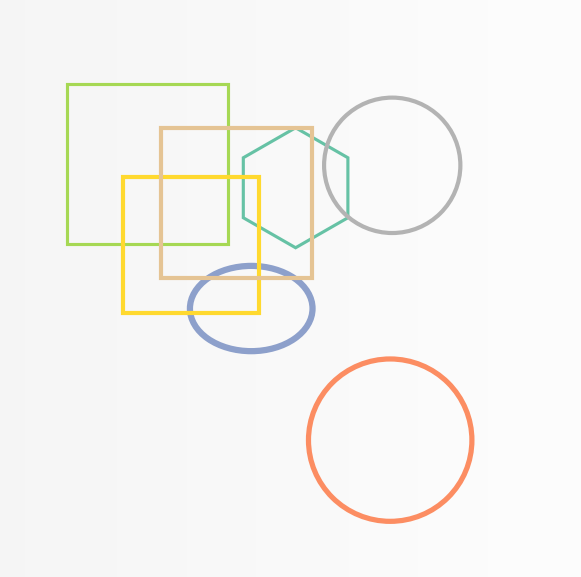[{"shape": "hexagon", "thickness": 1.5, "radius": 0.52, "center": [0.509, 0.674]}, {"shape": "circle", "thickness": 2.5, "radius": 0.7, "center": [0.671, 0.237]}, {"shape": "oval", "thickness": 3, "radius": 0.53, "center": [0.432, 0.465]}, {"shape": "square", "thickness": 1.5, "radius": 0.69, "center": [0.254, 0.715]}, {"shape": "square", "thickness": 2, "radius": 0.59, "center": [0.329, 0.575]}, {"shape": "square", "thickness": 2, "radius": 0.65, "center": [0.407, 0.647]}, {"shape": "circle", "thickness": 2, "radius": 0.59, "center": [0.675, 0.713]}]